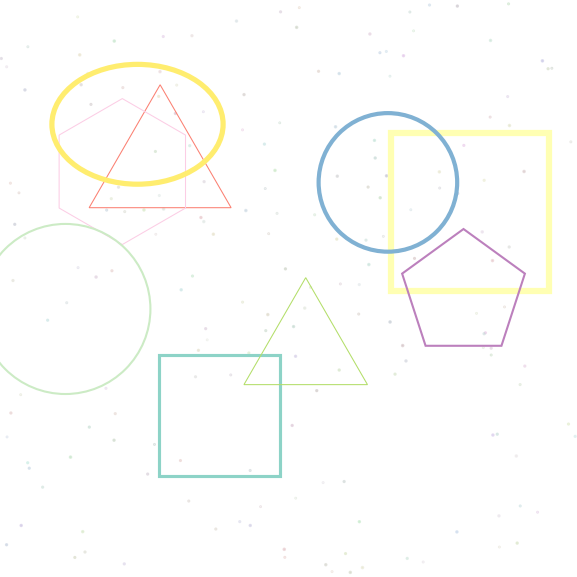[{"shape": "square", "thickness": 1.5, "radius": 0.52, "center": [0.38, 0.279]}, {"shape": "square", "thickness": 3, "radius": 0.68, "center": [0.814, 0.631]}, {"shape": "triangle", "thickness": 0.5, "radius": 0.71, "center": [0.277, 0.71]}, {"shape": "circle", "thickness": 2, "radius": 0.6, "center": [0.672, 0.683]}, {"shape": "triangle", "thickness": 0.5, "radius": 0.62, "center": [0.529, 0.395]}, {"shape": "hexagon", "thickness": 0.5, "radius": 0.63, "center": [0.212, 0.702]}, {"shape": "pentagon", "thickness": 1, "radius": 0.56, "center": [0.803, 0.491]}, {"shape": "circle", "thickness": 1, "radius": 0.74, "center": [0.113, 0.464]}, {"shape": "oval", "thickness": 2.5, "radius": 0.74, "center": [0.238, 0.784]}]